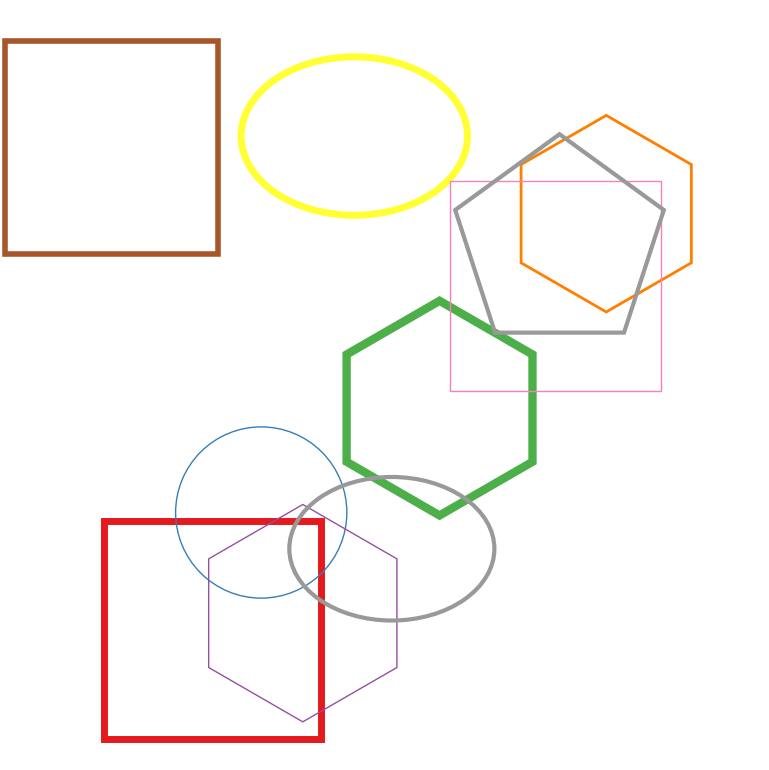[{"shape": "square", "thickness": 2.5, "radius": 0.71, "center": [0.276, 0.182]}, {"shape": "circle", "thickness": 0.5, "radius": 0.56, "center": [0.339, 0.334]}, {"shape": "hexagon", "thickness": 3, "radius": 0.7, "center": [0.571, 0.47]}, {"shape": "hexagon", "thickness": 0.5, "radius": 0.71, "center": [0.393, 0.204]}, {"shape": "hexagon", "thickness": 1, "radius": 0.64, "center": [0.787, 0.723]}, {"shape": "oval", "thickness": 2.5, "radius": 0.73, "center": [0.46, 0.823]}, {"shape": "square", "thickness": 2, "radius": 0.69, "center": [0.145, 0.809]}, {"shape": "square", "thickness": 0.5, "radius": 0.68, "center": [0.722, 0.629]}, {"shape": "pentagon", "thickness": 1.5, "radius": 0.71, "center": [0.727, 0.683]}, {"shape": "oval", "thickness": 1.5, "radius": 0.67, "center": [0.509, 0.287]}]